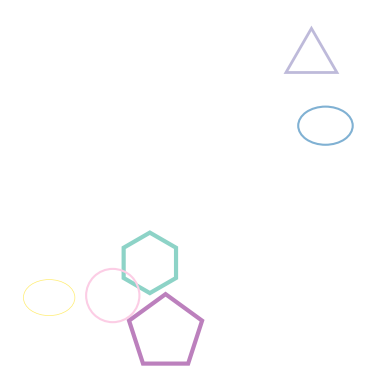[{"shape": "hexagon", "thickness": 3, "radius": 0.39, "center": [0.389, 0.317]}, {"shape": "triangle", "thickness": 2, "radius": 0.38, "center": [0.809, 0.85]}, {"shape": "oval", "thickness": 1.5, "radius": 0.35, "center": [0.845, 0.674]}, {"shape": "circle", "thickness": 1.5, "radius": 0.35, "center": [0.293, 0.232]}, {"shape": "pentagon", "thickness": 3, "radius": 0.5, "center": [0.43, 0.136]}, {"shape": "oval", "thickness": 0.5, "radius": 0.33, "center": [0.128, 0.227]}]